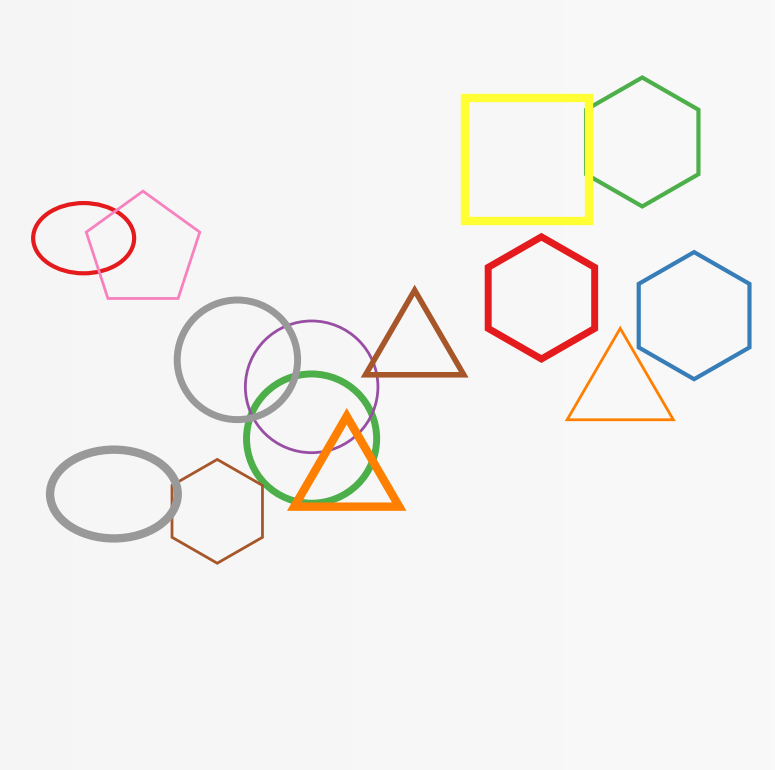[{"shape": "oval", "thickness": 1.5, "radius": 0.33, "center": [0.108, 0.691]}, {"shape": "hexagon", "thickness": 2.5, "radius": 0.4, "center": [0.699, 0.613]}, {"shape": "hexagon", "thickness": 1.5, "radius": 0.41, "center": [0.896, 0.59]}, {"shape": "hexagon", "thickness": 1.5, "radius": 0.42, "center": [0.829, 0.816]}, {"shape": "circle", "thickness": 2.5, "radius": 0.42, "center": [0.402, 0.43]}, {"shape": "circle", "thickness": 1, "radius": 0.43, "center": [0.402, 0.498]}, {"shape": "triangle", "thickness": 1, "radius": 0.4, "center": [0.8, 0.494]}, {"shape": "triangle", "thickness": 3, "radius": 0.39, "center": [0.447, 0.381]}, {"shape": "square", "thickness": 3, "radius": 0.4, "center": [0.68, 0.792]}, {"shape": "hexagon", "thickness": 1, "radius": 0.34, "center": [0.28, 0.336]}, {"shape": "triangle", "thickness": 2, "radius": 0.37, "center": [0.535, 0.55]}, {"shape": "pentagon", "thickness": 1, "radius": 0.39, "center": [0.185, 0.675]}, {"shape": "circle", "thickness": 2.5, "radius": 0.39, "center": [0.306, 0.533]}, {"shape": "oval", "thickness": 3, "radius": 0.41, "center": [0.147, 0.358]}]